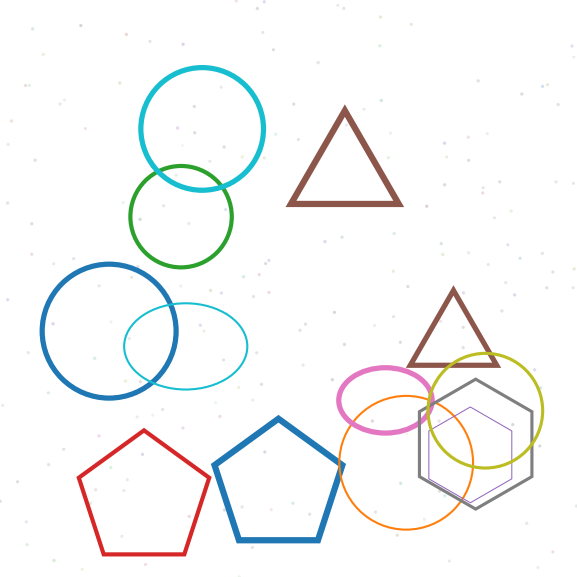[{"shape": "pentagon", "thickness": 3, "radius": 0.58, "center": [0.482, 0.158]}, {"shape": "circle", "thickness": 2.5, "radius": 0.58, "center": [0.189, 0.426]}, {"shape": "circle", "thickness": 1, "radius": 0.58, "center": [0.703, 0.198]}, {"shape": "circle", "thickness": 2, "radius": 0.44, "center": [0.314, 0.624]}, {"shape": "pentagon", "thickness": 2, "radius": 0.59, "center": [0.249, 0.135]}, {"shape": "hexagon", "thickness": 0.5, "radius": 0.41, "center": [0.814, 0.211]}, {"shape": "triangle", "thickness": 3, "radius": 0.54, "center": [0.597, 0.7]}, {"shape": "triangle", "thickness": 2.5, "radius": 0.43, "center": [0.785, 0.41]}, {"shape": "oval", "thickness": 2.5, "radius": 0.4, "center": [0.667, 0.306]}, {"shape": "hexagon", "thickness": 1.5, "radius": 0.56, "center": [0.824, 0.23]}, {"shape": "circle", "thickness": 1.5, "radius": 0.5, "center": [0.84, 0.288]}, {"shape": "circle", "thickness": 2.5, "radius": 0.53, "center": [0.35, 0.776]}, {"shape": "oval", "thickness": 1, "radius": 0.53, "center": [0.322, 0.399]}]